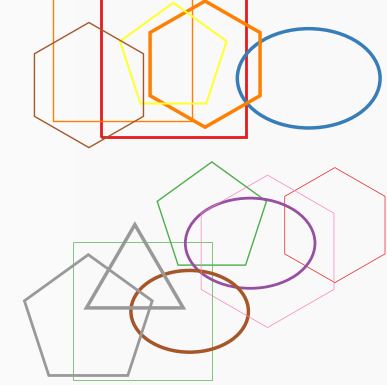[{"shape": "hexagon", "thickness": 0.5, "radius": 0.75, "center": [0.864, 0.415]}, {"shape": "square", "thickness": 2, "radius": 0.93, "center": [0.448, 0.83]}, {"shape": "oval", "thickness": 2.5, "radius": 0.92, "center": [0.797, 0.797]}, {"shape": "pentagon", "thickness": 1, "radius": 0.74, "center": [0.547, 0.431]}, {"shape": "square", "thickness": 0.5, "radius": 0.9, "center": [0.368, 0.193]}, {"shape": "oval", "thickness": 2, "radius": 0.84, "center": [0.646, 0.368]}, {"shape": "hexagon", "thickness": 2.5, "radius": 0.82, "center": [0.529, 0.833]}, {"shape": "square", "thickness": 1, "radius": 0.9, "center": [0.317, 0.866]}, {"shape": "pentagon", "thickness": 1.5, "radius": 0.72, "center": [0.447, 0.848]}, {"shape": "hexagon", "thickness": 1, "radius": 0.81, "center": [0.23, 0.779]}, {"shape": "oval", "thickness": 2.5, "radius": 0.76, "center": [0.489, 0.191]}, {"shape": "hexagon", "thickness": 0.5, "radius": 0.99, "center": [0.69, 0.347]}, {"shape": "triangle", "thickness": 2.5, "radius": 0.72, "center": [0.348, 0.272]}, {"shape": "pentagon", "thickness": 2, "radius": 0.87, "center": [0.228, 0.165]}]